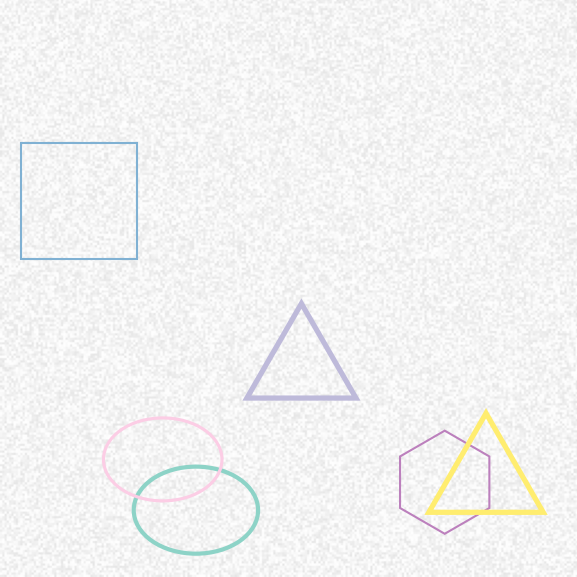[{"shape": "oval", "thickness": 2, "radius": 0.54, "center": [0.339, 0.116]}, {"shape": "triangle", "thickness": 2.5, "radius": 0.55, "center": [0.522, 0.364]}, {"shape": "square", "thickness": 1, "radius": 0.5, "center": [0.137, 0.651]}, {"shape": "oval", "thickness": 1.5, "radius": 0.51, "center": [0.282, 0.204]}, {"shape": "hexagon", "thickness": 1, "radius": 0.45, "center": [0.77, 0.164]}, {"shape": "triangle", "thickness": 2.5, "radius": 0.57, "center": [0.842, 0.169]}]